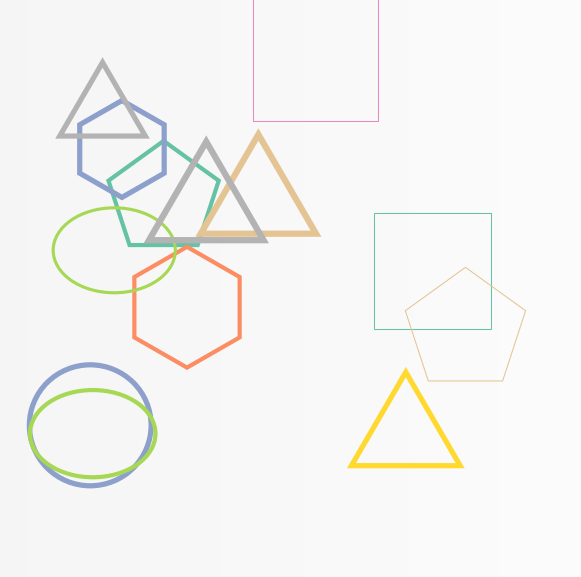[{"shape": "square", "thickness": 0.5, "radius": 0.5, "center": [0.744, 0.53]}, {"shape": "pentagon", "thickness": 2, "radius": 0.5, "center": [0.281, 0.655]}, {"shape": "hexagon", "thickness": 2, "radius": 0.52, "center": [0.322, 0.467]}, {"shape": "hexagon", "thickness": 2.5, "radius": 0.42, "center": [0.21, 0.741]}, {"shape": "circle", "thickness": 2.5, "radius": 0.52, "center": [0.155, 0.263]}, {"shape": "square", "thickness": 0.5, "radius": 0.54, "center": [0.542, 0.897]}, {"shape": "oval", "thickness": 2, "radius": 0.54, "center": [0.16, 0.248]}, {"shape": "oval", "thickness": 1.5, "radius": 0.53, "center": [0.197, 0.566]}, {"shape": "triangle", "thickness": 2.5, "radius": 0.54, "center": [0.698, 0.247]}, {"shape": "pentagon", "thickness": 0.5, "radius": 0.54, "center": [0.801, 0.427]}, {"shape": "triangle", "thickness": 3, "radius": 0.57, "center": [0.445, 0.652]}, {"shape": "triangle", "thickness": 3, "radius": 0.57, "center": [0.355, 0.64]}, {"shape": "triangle", "thickness": 2.5, "radius": 0.42, "center": [0.176, 0.806]}]